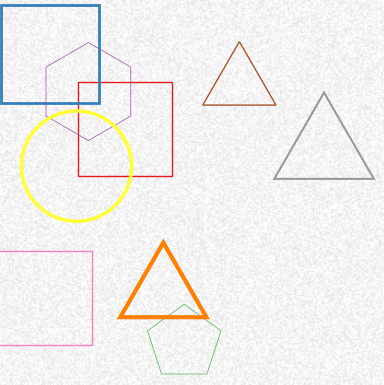[{"shape": "square", "thickness": 1, "radius": 0.61, "center": [0.324, 0.665]}, {"shape": "square", "thickness": 2, "radius": 0.64, "center": [0.131, 0.859]}, {"shape": "pentagon", "thickness": 0.5, "radius": 0.5, "center": [0.479, 0.11]}, {"shape": "hexagon", "thickness": 0.5, "radius": 0.64, "center": [0.23, 0.762]}, {"shape": "triangle", "thickness": 3, "radius": 0.65, "center": [0.424, 0.241]}, {"shape": "circle", "thickness": 2.5, "radius": 0.72, "center": [0.199, 0.568]}, {"shape": "triangle", "thickness": 1, "radius": 0.55, "center": [0.622, 0.782]}, {"shape": "square", "thickness": 1, "radius": 0.61, "center": [0.116, 0.226]}, {"shape": "triangle", "thickness": 1.5, "radius": 0.75, "center": [0.842, 0.61]}]